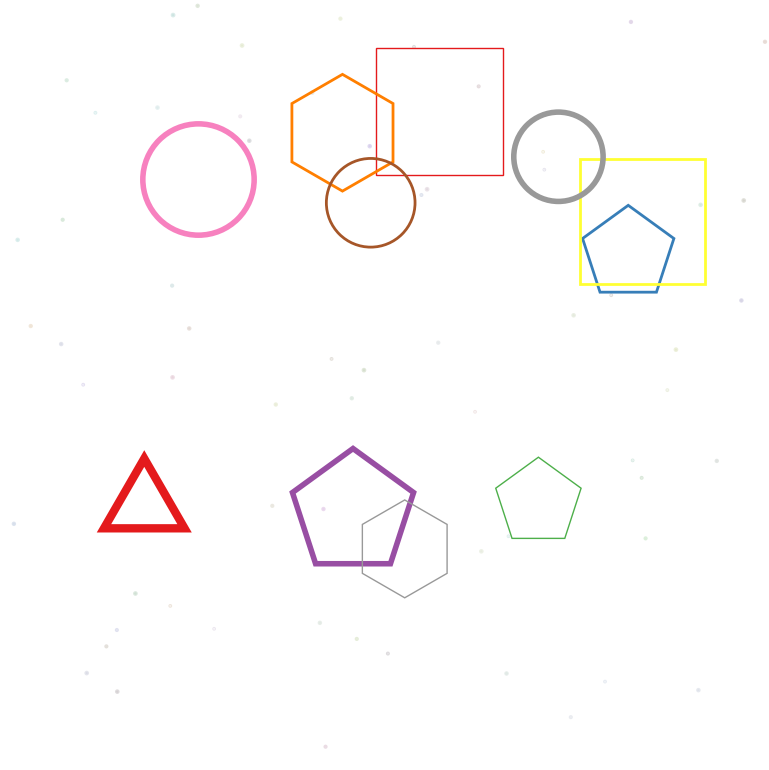[{"shape": "square", "thickness": 0.5, "radius": 0.41, "center": [0.57, 0.855]}, {"shape": "triangle", "thickness": 3, "radius": 0.3, "center": [0.187, 0.344]}, {"shape": "pentagon", "thickness": 1, "radius": 0.31, "center": [0.816, 0.671]}, {"shape": "pentagon", "thickness": 0.5, "radius": 0.29, "center": [0.699, 0.348]}, {"shape": "pentagon", "thickness": 2, "radius": 0.41, "center": [0.458, 0.335]}, {"shape": "hexagon", "thickness": 1, "radius": 0.38, "center": [0.445, 0.828]}, {"shape": "square", "thickness": 1, "radius": 0.4, "center": [0.834, 0.712]}, {"shape": "circle", "thickness": 1, "radius": 0.29, "center": [0.481, 0.737]}, {"shape": "circle", "thickness": 2, "radius": 0.36, "center": [0.258, 0.767]}, {"shape": "circle", "thickness": 2, "radius": 0.29, "center": [0.725, 0.796]}, {"shape": "hexagon", "thickness": 0.5, "radius": 0.32, "center": [0.526, 0.287]}]